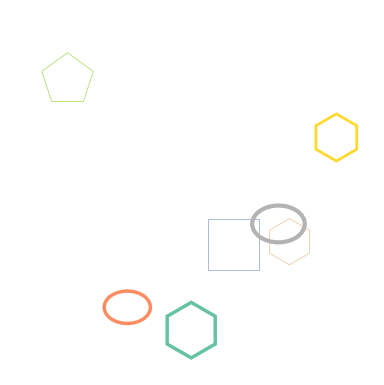[{"shape": "hexagon", "thickness": 2.5, "radius": 0.36, "center": [0.497, 0.142]}, {"shape": "oval", "thickness": 2.5, "radius": 0.3, "center": [0.331, 0.202]}, {"shape": "square", "thickness": 0.5, "radius": 0.33, "center": [0.607, 0.365]}, {"shape": "pentagon", "thickness": 0.5, "radius": 0.35, "center": [0.175, 0.793]}, {"shape": "hexagon", "thickness": 2, "radius": 0.31, "center": [0.874, 0.643]}, {"shape": "hexagon", "thickness": 0.5, "radius": 0.3, "center": [0.752, 0.372]}, {"shape": "oval", "thickness": 3, "radius": 0.34, "center": [0.723, 0.418]}]